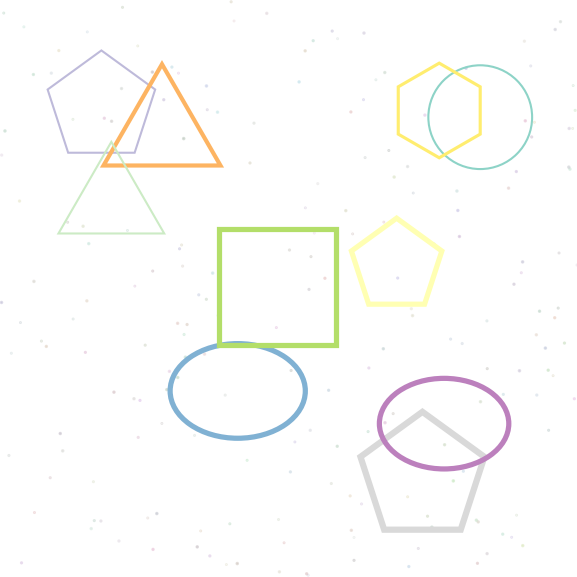[{"shape": "circle", "thickness": 1, "radius": 0.45, "center": [0.832, 0.796]}, {"shape": "pentagon", "thickness": 2.5, "radius": 0.41, "center": [0.687, 0.539]}, {"shape": "pentagon", "thickness": 1, "radius": 0.49, "center": [0.176, 0.814]}, {"shape": "oval", "thickness": 2.5, "radius": 0.59, "center": [0.412, 0.322]}, {"shape": "triangle", "thickness": 2, "radius": 0.58, "center": [0.28, 0.771]}, {"shape": "square", "thickness": 2.5, "radius": 0.5, "center": [0.481, 0.503]}, {"shape": "pentagon", "thickness": 3, "radius": 0.56, "center": [0.731, 0.173]}, {"shape": "oval", "thickness": 2.5, "radius": 0.56, "center": [0.769, 0.266]}, {"shape": "triangle", "thickness": 1, "radius": 0.53, "center": [0.193, 0.648]}, {"shape": "hexagon", "thickness": 1.5, "radius": 0.41, "center": [0.761, 0.808]}]